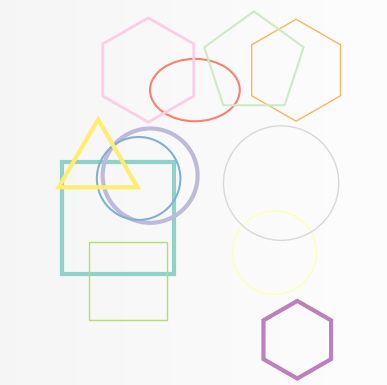[{"shape": "square", "thickness": 3, "radius": 0.73, "center": [0.305, 0.433]}, {"shape": "circle", "thickness": 1, "radius": 0.54, "center": [0.709, 0.344]}, {"shape": "circle", "thickness": 3, "radius": 0.61, "center": [0.387, 0.544]}, {"shape": "oval", "thickness": 1.5, "radius": 0.58, "center": [0.503, 0.766]}, {"shape": "circle", "thickness": 1.5, "radius": 0.54, "center": [0.358, 0.536]}, {"shape": "hexagon", "thickness": 1, "radius": 0.66, "center": [0.764, 0.817]}, {"shape": "square", "thickness": 1, "radius": 0.5, "center": [0.331, 0.27]}, {"shape": "hexagon", "thickness": 2, "radius": 0.68, "center": [0.383, 0.818]}, {"shape": "circle", "thickness": 1, "radius": 0.74, "center": [0.725, 0.524]}, {"shape": "hexagon", "thickness": 3, "radius": 0.5, "center": [0.767, 0.118]}, {"shape": "pentagon", "thickness": 1.5, "radius": 0.67, "center": [0.655, 0.836]}, {"shape": "triangle", "thickness": 3, "radius": 0.59, "center": [0.253, 0.572]}]